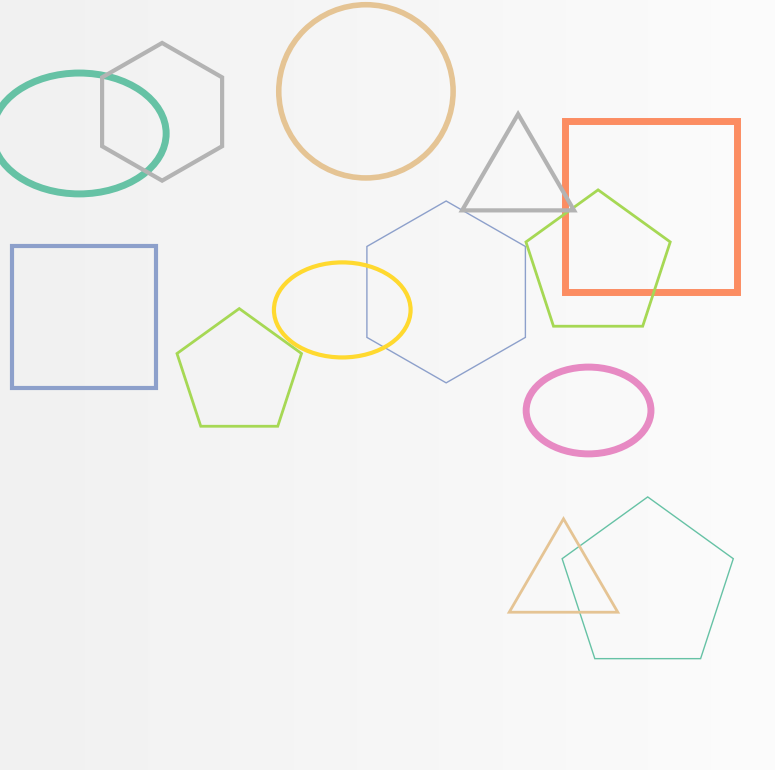[{"shape": "pentagon", "thickness": 0.5, "radius": 0.58, "center": [0.836, 0.239]}, {"shape": "oval", "thickness": 2.5, "radius": 0.56, "center": [0.102, 0.827]}, {"shape": "square", "thickness": 2.5, "radius": 0.55, "center": [0.84, 0.732]}, {"shape": "hexagon", "thickness": 0.5, "radius": 0.59, "center": [0.576, 0.621]}, {"shape": "square", "thickness": 1.5, "radius": 0.46, "center": [0.108, 0.589]}, {"shape": "oval", "thickness": 2.5, "radius": 0.4, "center": [0.759, 0.467]}, {"shape": "pentagon", "thickness": 1, "radius": 0.42, "center": [0.309, 0.515]}, {"shape": "pentagon", "thickness": 1, "radius": 0.49, "center": [0.772, 0.656]}, {"shape": "oval", "thickness": 1.5, "radius": 0.44, "center": [0.442, 0.598]}, {"shape": "triangle", "thickness": 1, "radius": 0.4, "center": [0.727, 0.245]}, {"shape": "circle", "thickness": 2, "radius": 0.56, "center": [0.472, 0.881]}, {"shape": "triangle", "thickness": 1.5, "radius": 0.42, "center": [0.668, 0.768]}, {"shape": "hexagon", "thickness": 1.5, "radius": 0.45, "center": [0.209, 0.855]}]